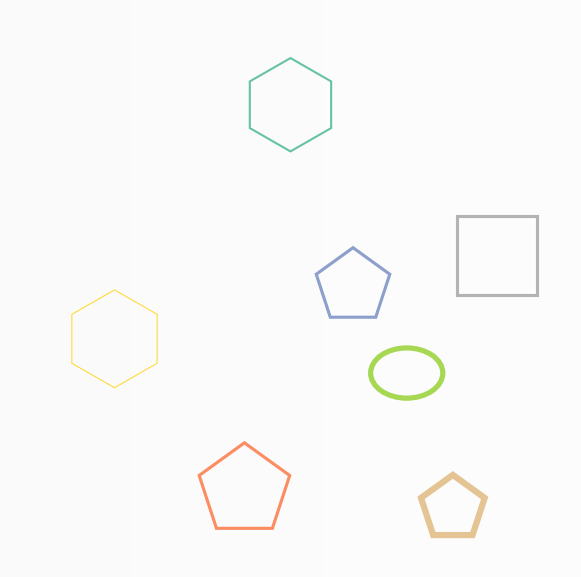[{"shape": "hexagon", "thickness": 1, "radius": 0.4, "center": [0.5, 0.818]}, {"shape": "pentagon", "thickness": 1.5, "radius": 0.41, "center": [0.421, 0.151]}, {"shape": "pentagon", "thickness": 1.5, "radius": 0.33, "center": [0.607, 0.504]}, {"shape": "oval", "thickness": 2.5, "radius": 0.31, "center": [0.7, 0.353]}, {"shape": "hexagon", "thickness": 0.5, "radius": 0.42, "center": [0.197, 0.412]}, {"shape": "pentagon", "thickness": 3, "radius": 0.29, "center": [0.779, 0.119]}, {"shape": "square", "thickness": 1.5, "radius": 0.34, "center": [0.855, 0.557]}]